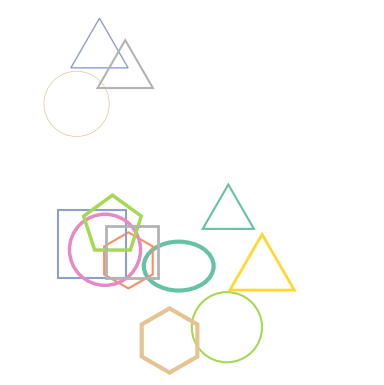[{"shape": "triangle", "thickness": 1.5, "radius": 0.38, "center": [0.593, 0.444]}, {"shape": "oval", "thickness": 3, "radius": 0.45, "center": [0.464, 0.309]}, {"shape": "hexagon", "thickness": 1.5, "radius": 0.36, "center": [0.334, 0.324]}, {"shape": "square", "thickness": 1.5, "radius": 0.44, "center": [0.238, 0.365]}, {"shape": "triangle", "thickness": 1, "radius": 0.43, "center": [0.258, 0.867]}, {"shape": "circle", "thickness": 2.5, "radius": 0.46, "center": [0.273, 0.351]}, {"shape": "pentagon", "thickness": 2.5, "radius": 0.39, "center": [0.292, 0.414]}, {"shape": "circle", "thickness": 1.5, "radius": 0.46, "center": [0.589, 0.15]}, {"shape": "triangle", "thickness": 2, "radius": 0.48, "center": [0.681, 0.295]}, {"shape": "circle", "thickness": 0.5, "radius": 0.42, "center": [0.199, 0.73]}, {"shape": "hexagon", "thickness": 3, "radius": 0.42, "center": [0.44, 0.116]}, {"shape": "triangle", "thickness": 1.5, "radius": 0.41, "center": [0.325, 0.813]}, {"shape": "square", "thickness": 2, "radius": 0.34, "center": [0.343, 0.346]}]